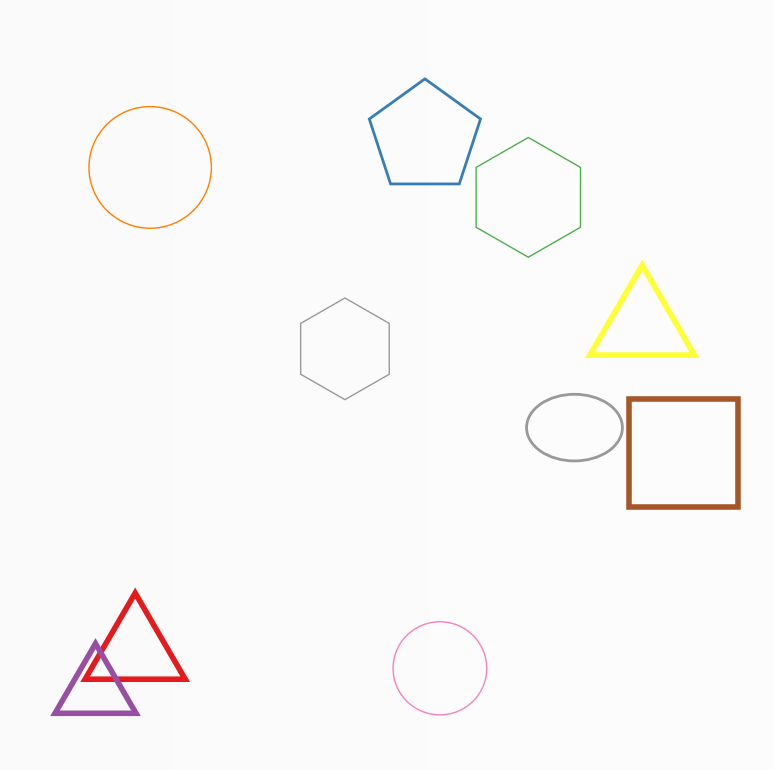[{"shape": "triangle", "thickness": 2, "radius": 0.37, "center": [0.174, 0.155]}, {"shape": "pentagon", "thickness": 1, "radius": 0.38, "center": [0.548, 0.822]}, {"shape": "hexagon", "thickness": 0.5, "radius": 0.39, "center": [0.682, 0.744]}, {"shape": "triangle", "thickness": 2, "radius": 0.3, "center": [0.123, 0.104]}, {"shape": "circle", "thickness": 0.5, "radius": 0.39, "center": [0.194, 0.783]}, {"shape": "triangle", "thickness": 2, "radius": 0.39, "center": [0.829, 0.578]}, {"shape": "square", "thickness": 2, "radius": 0.35, "center": [0.882, 0.412]}, {"shape": "circle", "thickness": 0.5, "radius": 0.3, "center": [0.568, 0.132]}, {"shape": "hexagon", "thickness": 0.5, "radius": 0.33, "center": [0.445, 0.547]}, {"shape": "oval", "thickness": 1, "radius": 0.31, "center": [0.741, 0.445]}]